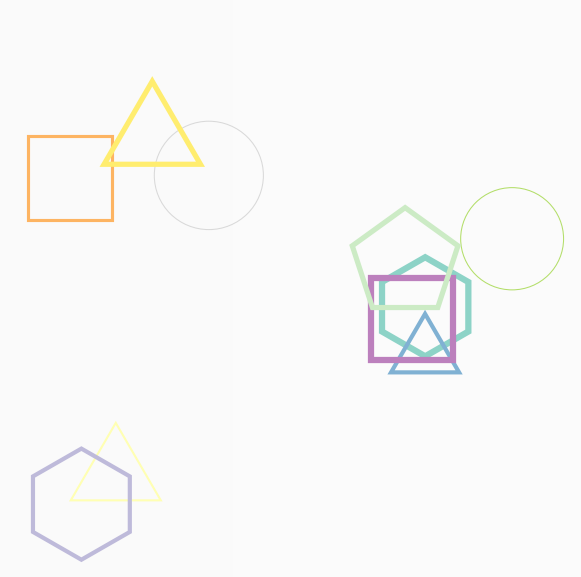[{"shape": "hexagon", "thickness": 3, "radius": 0.43, "center": [0.732, 0.468]}, {"shape": "triangle", "thickness": 1, "radius": 0.45, "center": [0.199, 0.177]}, {"shape": "hexagon", "thickness": 2, "radius": 0.48, "center": [0.14, 0.126]}, {"shape": "triangle", "thickness": 2, "radius": 0.34, "center": [0.731, 0.388]}, {"shape": "square", "thickness": 1.5, "radius": 0.36, "center": [0.12, 0.691]}, {"shape": "circle", "thickness": 0.5, "radius": 0.44, "center": [0.881, 0.586]}, {"shape": "circle", "thickness": 0.5, "radius": 0.47, "center": [0.359, 0.695]}, {"shape": "square", "thickness": 3, "radius": 0.35, "center": [0.709, 0.447]}, {"shape": "pentagon", "thickness": 2.5, "radius": 0.48, "center": [0.697, 0.544]}, {"shape": "triangle", "thickness": 2.5, "radius": 0.48, "center": [0.262, 0.763]}]